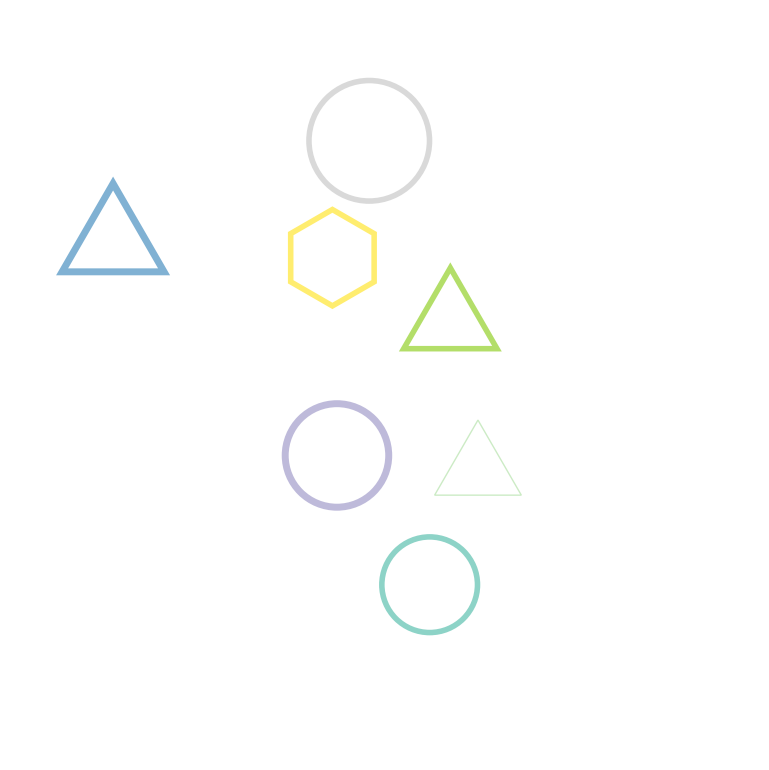[{"shape": "circle", "thickness": 2, "radius": 0.31, "center": [0.558, 0.241]}, {"shape": "circle", "thickness": 2.5, "radius": 0.34, "center": [0.438, 0.409]}, {"shape": "triangle", "thickness": 2.5, "radius": 0.38, "center": [0.147, 0.685]}, {"shape": "triangle", "thickness": 2, "radius": 0.35, "center": [0.585, 0.582]}, {"shape": "circle", "thickness": 2, "radius": 0.39, "center": [0.48, 0.817]}, {"shape": "triangle", "thickness": 0.5, "radius": 0.32, "center": [0.621, 0.389]}, {"shape": "hexagon", "thickness": 2, "radius": 0.31, "center": [0.432, 0.665]}]